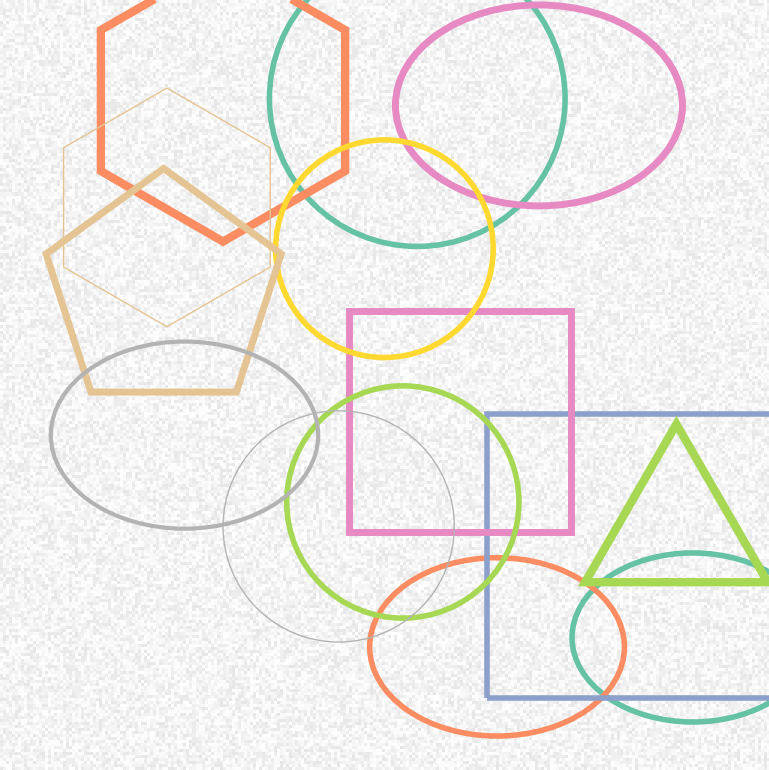[{"shape": "oval", "thickness": 2, "radius": 0.78, "center": [0.9, 0.172]}, {"shape": "circle", "thickness": 2, "radius": 0.96, "center": [0.542, 0.872]}, {"shape": "hexagon", "thickness": 3, "radius": 0.92, "center": [0.29, 0.869]}, {"shape": "oval", "thickness": 2, "radius": 0.83, "center": [0.646, 0.16]}, {"shape": "square", "thickness": 2, "radius": 0.92, "center": [0.817, 0.277]}, {"shape": "oval", "thickness": 2.5, "radius": 0.93, "center": [0.7, 0.863]}, {"shape": "square", "thickness": 2.5, "radius": 0.72, "center": [0.598, 0.452]}, {"shape": "circle", "thickness": 2, "radius": 0.75, "center": [0.523, 0.348]}, {"shape": "triangle", "thickness": 3, "radius": 0.68, "center": [0.878, 0.312]}, {"shape": "circle", "thickness": 2, "radius": 0.71, "center": [0.499, 0.677]}, {"shape": "hexagon", "thickness": 0.5, "radius": 0.77, "center": [0.217, 0.731]}, {"shape": "pentagon", "thickness": 2.5, "radius": 0.8, "center": [0.213, 0.621]}, {"shape": "circle", "thickness": 0.5, "radius": 0.75, "center": [0.44, 0.316]}, {"shape": "oval", "thickness": 1.5, "radius": 0.87, "center": [0.24, 0.435]}]